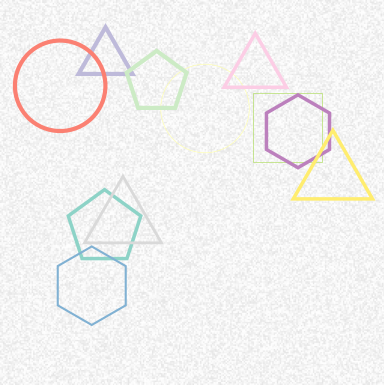[{"shape": "pentagon", "thickness": 2.5, "radius": 0.5, "center": [0.272, 0.408]}, {"shape": "circle", "thickness": 0.5, "radius": 0.57, "center": [0.533, 0.718]}, {"shape": "triangle", "thickness": 3, "radius": 0.4, "center": [0.274, 0.848]}, {"shape": "circle", "thickness": 3, "radius": 0.59, "center": [0.156, 0.777]}, {"shape": "hexagon", "thickness": 1.5, "radius": 0.51, "center": [0.238, 0.258]}, {"shape": "square", "thickness": 0.5, "radius": 0.45, "center": [0.746, 0.67]}, {"shape": "triangle", "thickness": 2.5, "radius": 0.47, "center": [0.663, 0.82]}, {"shape": "triangle", "thickness": 2, "radius": 0.58, "center": [0.319, 0.427]}, {"shape": "hexagon", "thickness": 2.5, "radius": 0.47, "center": [0.774, 0.659]}, {"shape": "pentagon", "thickness": 3, "radius": 0.41, "center": [0.407, 0.786]}, {"shape": "triangle", "thickness": 2.5, "radius": 0.59, "center": [0.865, 0.543]}]